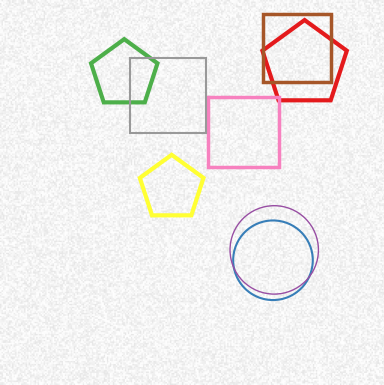[{"shape": "pentagon", "thickness": 3, "radius": 0.58, "center": [0.791, 0.833]}, {"shape": "circle", "thickness": 1.5, "radius": 0.52, "center": [0.709, 0.324]}, {"shape": "pentagon", "thickness": 3, "radius": 0.45, "center": [0.323, 0.808]}, {"shape": "circle", "thickness": 1, "radius": 0.57, "center": [0.712, 0.351]}, {"shape": "pentagon", "thickness": 3, "radius": 0.43, "center": [0.446, 0.511]}, {"shape": "square", "thickness": 2.5, "radius": 0.44, "center": [0.771, 0.876]}, {"shape": "square", "thickness": 2.5, "radius": 0.46, "center": [0.633, 0.657]}, {"shape": "square", "thickness": 1.5, "radius": 0.49, "center": [0.436, 0.751]}]